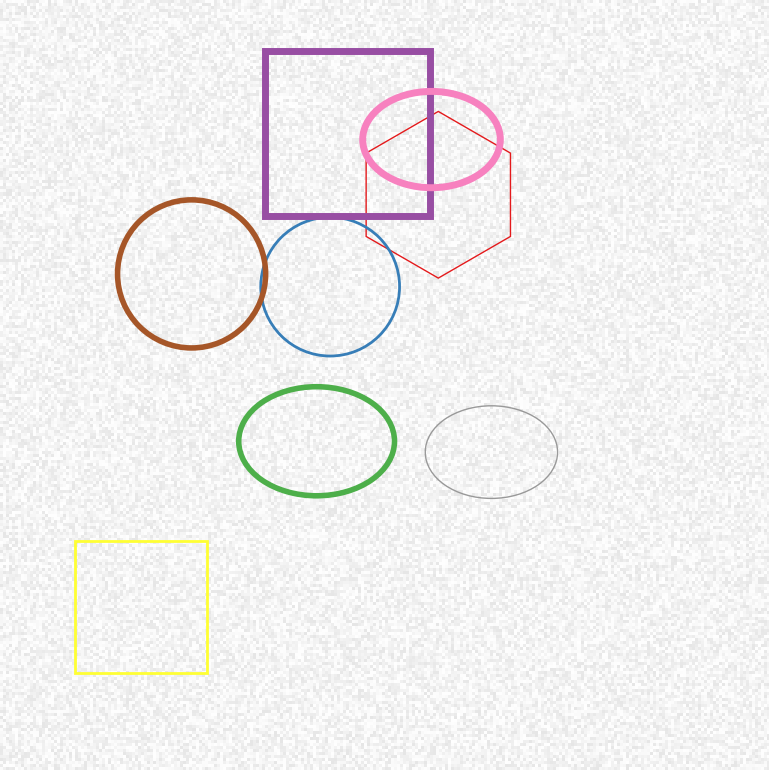[{"shape": "hexagon", "thickness": 0.5, "radius": 0.54, "center": [0.569, 0.747]}, {"shape": "circle", "thickness": 1, "radius": 0.45, "center": [0.429, 0.628]}, {"shape": "oval", "thickness": 2, "radius": 0.51, "center": [0.411, 0.427]}, {"shape": "square", "thickness": 2.5, "radius": 0.54, "center": [0.451, 0.826]}, {"shape": "square", "thickness": 1, "radius": 0.43, "center": [0.183, 0.212]}, {"shape": "circle", "thickness": 2, "radius": 0.48, "center": [0.249, 0.644]}, {"shape": "oval", "thickness": 2.5, "radius": 0.45, "center": [0.56, 0.819]}, {"shape": "oval", "thickness": 0.5, "radius": 0.43, "center": [0.638, 0.413]}]